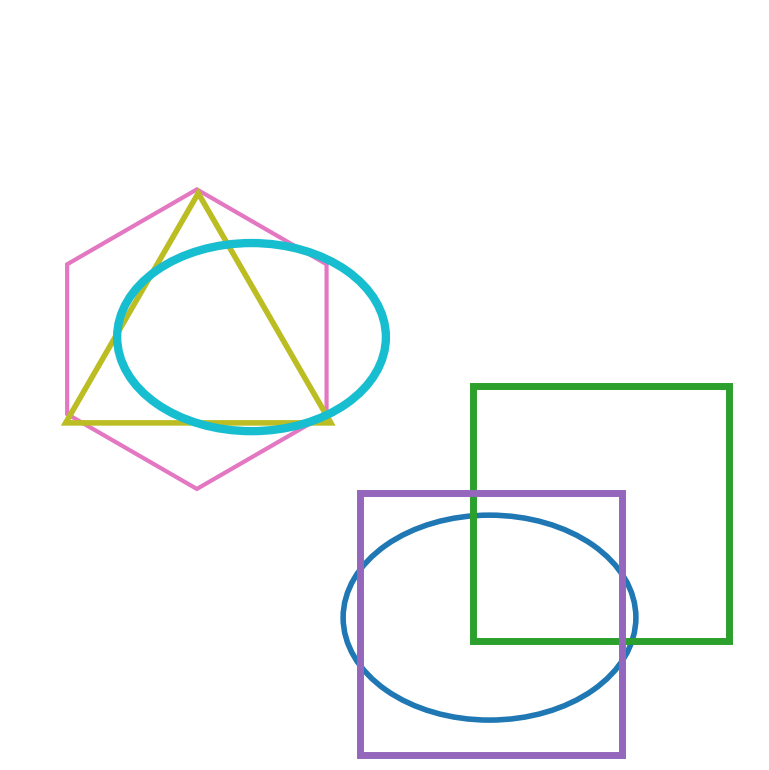[{"shape": "oval", "thickness": 2, "radius": 0.95, "center": [0.636, 0.198]}, {"shape": "square", "thickness": 2.5, "radius": 0.83, "center": [0.781, 0.333]}, {"shape": "square", "thickness": 2.5, "radius": 0.85, "center": [0.638, 0.19]}, {"shape": "hexagon", "thickness": 1.5, "radius": 0.97, "center": [0.256, 0.56]}, {"shape": "triangle", "thickness": 2, "radius": 0.99, "center": [0.257, 0.55]}, {"shape": "oval", "thickness": 3, "radius": 0.87, "center": [0.327, 0.562]}]